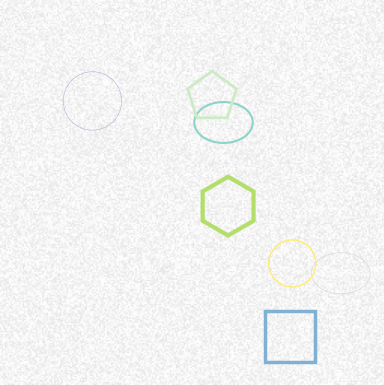[{"shape": "oval", "thickness": 1.5, "radius": 0.38, "center": [0.581, 0.682]}, {"shape": "circle", "thickness": 0.5, "radius": 0.38, "center": [0.24, 0.738]}, {"shape": "square", "thickness": 2.5, "radius": 0.33, "center": [0.753, 0.126]}, {"shape": "hexagon", "thickness": 3, "radius": 0.38, "center": [0.592, 0.465]}, {"shape": "oval", "thickness": 0.5, "radius": 0.38, "center": [0.885, 0.29]}, {"shape": "pentagon", "thickness": 2, "radius": 0.33, "center": [0.551, 0.748]}, {"shape": "circle", "thickness": 1, "radius": 0.31, "center": [0.759, 0.316]}]